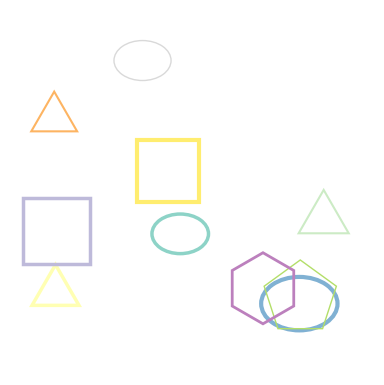[{"shape": "oval", "thickness": 2.5, "radius": 0.37, "center": [0.468, 0.393]}, {"shape": "triangle", "thickness": 2.5, "radius": 0.35, "center": [0.144, 0.242]}, {"shape": "square", "thickness": 2.5, "radius": 0.43, "center": [0.147, 0.4]}, {"shape": "oval", "thickness": 3, "radius": 0.5, "center": [0.778, 0.211]}, {"shape": "triangle", "thickness": 1.5, "radius": 0.34, "center": [0.141, 0.693]}, {"shape": "pentagon", "thickness": 1, "radius": 0.49, "center": [0.78, 0.226]}, {"shape": "oval", "thickness": 1, "radius": 0.37, "center": [0.37, 0.843]}, {"shape": "hexagon", "thickness": 2, "radius": 0.46, "center": [0.683, 0.251]}, {"shape": "triangle", "thickness": 1.5, "radius": 0.38, "center": [0.841, 0.432]}, {"shape": "square", "thickness": 3, "radius": 0.4, "center": [0.436, 0.555]}]